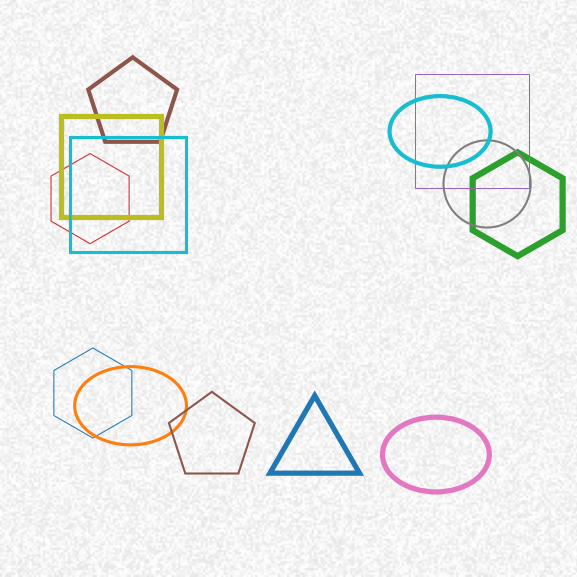[{"shape": "hexagon", "thickness": 0.5, "radius": 0.39, "center": [0.161, 0.319]}, {"shape": "triangle", "thickness": 2.5, "radius": 0.45, "center": [0.545, 0.225]}, {"shape": "oval", "thickness": 1.5, "radius": 0.48, "center": [0.226, 0.297]}, {"shape": "hexagon", "thickness": 3, "radius": 0.45, "center": [0.896, 0.645]}, {"shape": "hexagon", "thickness": 0.5, "radius": 0.39, "center": [0.156, 0.655]}, {"shape": "square", "thickness": 0.5, "radius": 0.49, "center": [0.817, 0.772]}, {"shape": "pentagon", "thickness": 2, "radius": 0.4, "center": [0.23, 0.819]}, {"shape": "pentagon", "thickness": 1, "radius": 0.39, "center": [0.367, 0.242]}, {"shape": "oval", "thickness": 2.5, "radius": 0.46, "center": [0.755, 0.212]}, {"shape": "circle", "thickness": 1, "radius": 0.38, "center": [0.843, 0.681]}, {"shape": "square", "thickness": 2.5, "radius": 0.44, "center": [0.193, 0.711]}, {"shape": "oval", "thickness": 2, "radius": 0.44, "center": [0.762, 0.772]}, {"shape": "square", "thickness": 1.5, "radius": 0.5, "center": [0.222, 0.662]}]